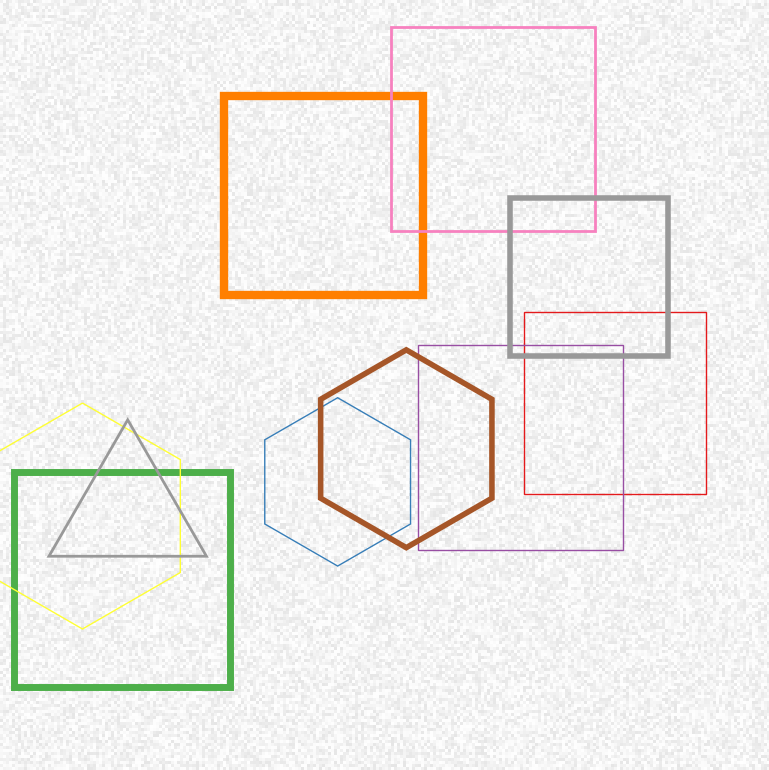[{"shape": "square", "thickness": 0.5, "radius": 0.59, "center": [0.799, 0.476]}, {"shape": "hexagon", "thickness": 0.5, "radius": 0.55, "center": [0.439, 0.374]}, {"shape": "square", "thickness": 2.5, "radius": 0.7, "center": [0.158, 0.247]}, {"shape": "square", "thickness": 0.5, "radius": 0.67, "center": [0.675, 0.418]}, {"shape": "square", "thickness": 3, "radius": 0.65, "center": [0.42, 0.746]}, {"shape": "hexagon", "thickness": 0.5, "radius": 0.73, "center": [0.107, 0.33]}, {"shape": "hexagon", "thickness": 2, "radius": 0.64, "center": [0.528, 0.417]}, {"shape": "square", "thickness": 1, "radius": 0.66, "center": [0.641, 0.833]}, {"shape": "triangle", "thickness": 1, "radius": 0.59, "center": [0.166, 0.337]}, {"shape": "square", "thickness": 2, "radius": 0.51, "center": [0.765, 0.64]}]